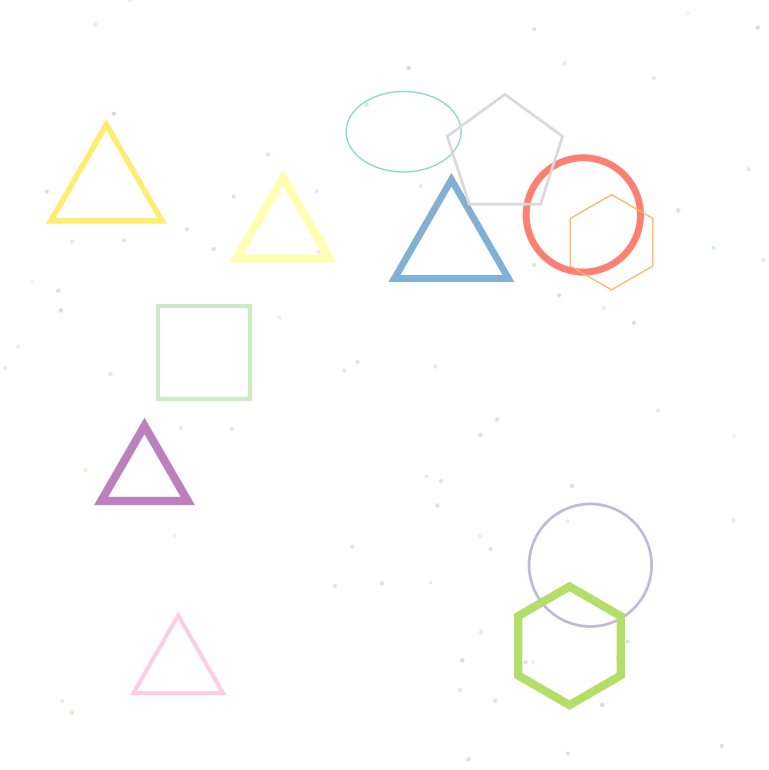[{"shape": "oval", "thickness": 0.5, "radius": 0.37, "center": [0.524, 0.829]}, {"shape": "triangle", "thickness": 3, "radius": 0.35, "center": [0.368, 0.699]}, {"shape": "circle", "thickness": 1, "radius": 0.4, "center": [0.767, 0.266]}, {"shape": "circle", "thickness": 2.5, "radius": 0.37, "center": [0.758, 0.721]}, {"shape": "triangle", "thickness": 2.5, "radius": 0.43, "center": [0.586, 0.681]}, {"shape": "hexagon", "thickness": 0.5, "radius": 0.31, "center": [0.794, 0.685]}, {"shape": "hexagon", "thickness": 3, "radius": 0.38, "center": [0.74, 0.161]}, {"shape": "triangle", "thickness": 1.5, "radius": 0.34, "center": [0.231, 0.133]}, {"shape": "pentagon", "thickness": 1, "radius": 0.39, "center": [0.656, 0.799]}, {"shape": "triangle", "thickness": 3, "radius": 0.32, "center": [0.188, 0.382]}, {"shape": "square", "thickness": 1.5, "radius": 0.3, "center": [0.265, 0.542]}, {"shape": "triangle", "thickness": 2, "radius": 0.42, "center": [0.138, 0.755]}]